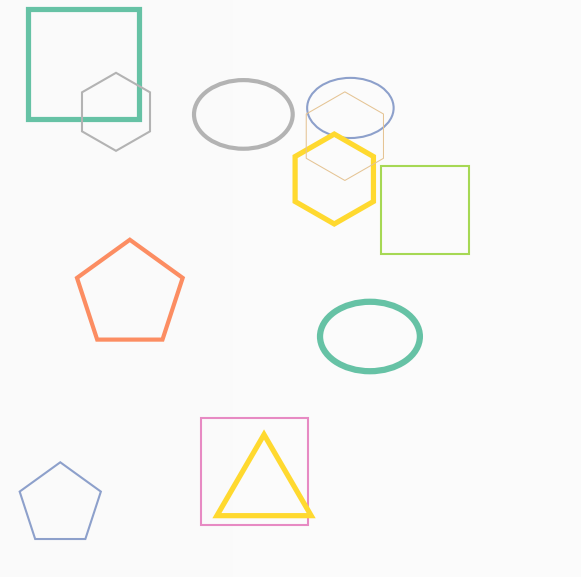[{"shape": "oval", "thickness": 3, "radius": 0.43, "center": [0.636, 0.416]}, {"shape": "square", "thickness": 2.5, "radius": 0.48, "center": [0.143, 0.888]}, {"shape": "pentagon", "thickness": 2, "radius": 0.48, "center": [0.223, 0.488]}, {"shape": "oval", "thickness": 1, "radius": 0.37, "center": [0.603, 0.812]}, {"shape": "pentagon", "thickness": 1, "radius": 0.37, "center": [0.104, 0.125]}, {"shape": "square", "thickness": 1, "radius": 0.46, "center": [0.438, 0.183]}, {"shape": "square", "thickness": 1, "radius": 0.38, "center": [0.731, 0.635]}, {"shape": "triangle", "thickness": 2.5, "radius": 0.47, "center": [0.454, 0.153]}, {"shape": "hexagon", "thickness": 2.5, "radius": 0.39, "center": [0.575, 0.689]}, {"shape": "hexagon", "thickness": 0.5, "radius": 0.38, "center": [0.593, 0.763]}, {"shape": "hexagon", "thickness": 1, "radius": 0.34, "center": [0.2, 0.805]}, {"shape": "oval", "thickness": 2, "radius": 0.42, "center": [0.419, 0.801]}]